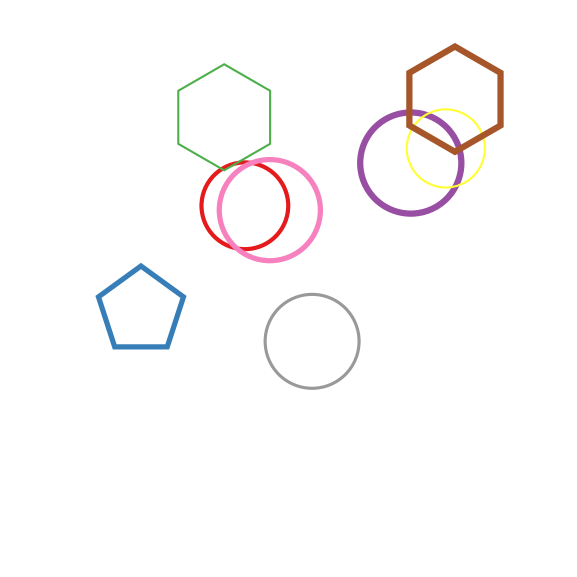[{"shape": "circle", "thickness": 2, "radius": 0.38, "center": [0.424, 0.643]}, {"shape": "pentagon", "thickness": 2.5, "radius": 0.39, "center": [0.244, 0.461]}, {"shape": "hexagon", "thickness": 1, "radius": 0.46, "center": [0.388, 0.796]}, {"shape": "circle", "thickness": 3, "radius": 0.44, "center": [0.711, 0.717]}, {"shape": "circle", "thickness": 1, "radius": 0.34, "center": [0.772, 0.742]}, {"shape": "hexagon", "thickness": 3, "radius": 0.46, "center": [0.788, 0.827]}, {"shape": "circle", "thickness": 2.5, "radius": 0.44, "center": [0.467, 0.635]}, {"shape": "circle", "thickness": 1.5, "radius": 0.41, "center": [0.54, 0.408]}]